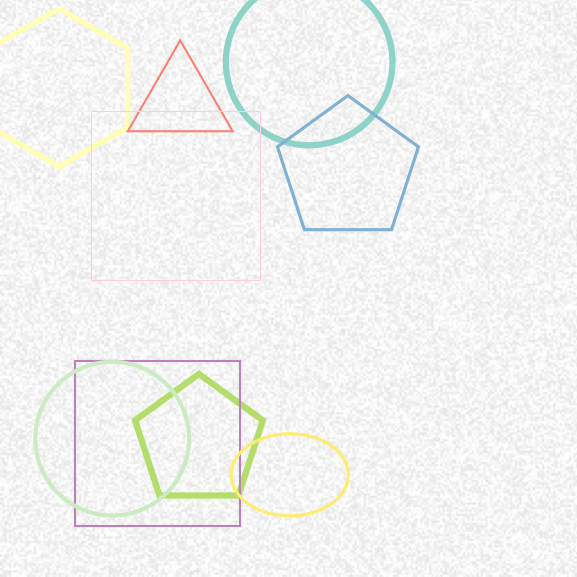[{"shape": "circle", "thickness": 3, "radius": 0.72, "center": [0.535, 0.892]}, {"shape": "hexagon", "thickness": 2.5, "radius": 0.68, "center": [0.102, 0.848]}, {"shape": "triangle", "thickness": 1, "radius": 0.52, "center": [0.312, 0.824]}, {"shape": "pentagon", "thickness": 1.5, "radius": 0.64, "center": [0.603, 0.705]}, {"shape": "pentagon", "thickness": 3, "radius": 0.58, "center": [0.345, 0.235]}, {"shape": "square", "thickness": 0.5, "radius": 0.73, "center": [0.304, 0.661]}, {"shape": "square", "thickness": 1, "radius": 0.71, "center": [0.273, 0.232]}, {"shape": "circle", "thickness": 2, "radius": 0.67, "center": [0.194, 0.24]}, {"shape": "oval", "thickness": 1.5, "radius": 0.51, "center": [0.502, 0.177]}]